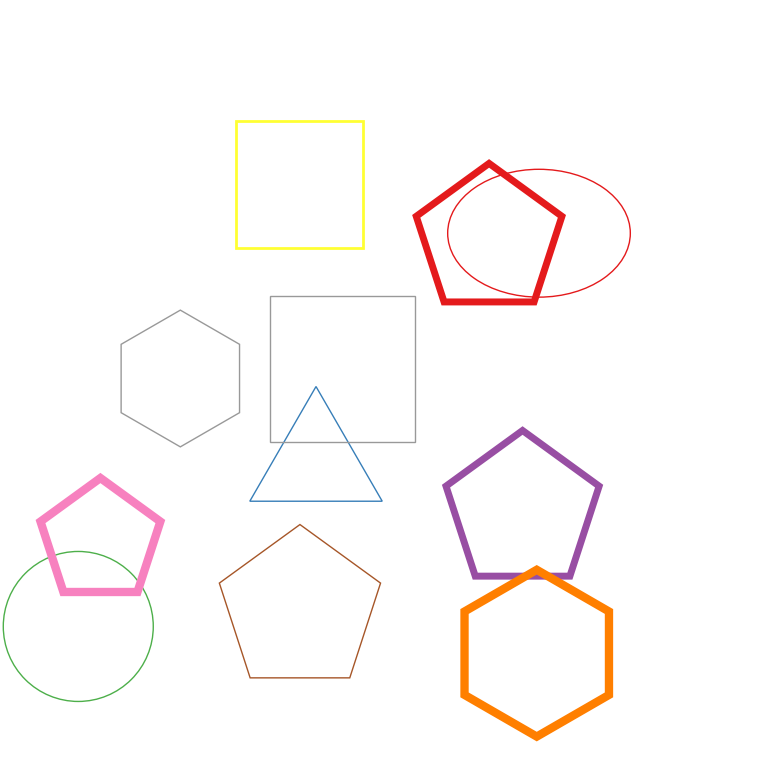[{"shape": "pentagon", "thickness": 2.5, "radius": 0.5, "center": [0.635, 0.688]}, {"shape": "oval", "thickness": 0.5, "radius": 0.59, "center": [0.7, 0.697]}, {"shape": "triangle", "thickness": 0.5, "radius": 0.5, "center": [0.41, 0.399]}, {"shape": "circle", "thickness": 0.5, "radius": 0.49, "center": [0.102, 0.186]}, {"shape": "pentagon", "thickness": 2.5, "radius": 0.52, "center": [0.679, 0.336]}, {"shape": "hexagon", "thickness": 3, "radius": 0.54, "center": [0.697, 0.152]}, {"shape": "square", "thickness": 1, "radius": 0.41, "center": [0.389, 0.761]}, {"shape": "pentagon", "thickness": 0.5, "radius": 0.55, "center": [0.39, 0.209]}, {"shape": "pentagon", "thickness": 3, "radius": 0.41, "center": [0.13, 0.297]}, {"shape": "square", "thickness": 0.5, "radius": 0.47, "center": [0.445, 0.521]}, {"shape": "hexagon", "thickness": 0.5, "radius": 0.44, "center": [0.234, 0.508]}]